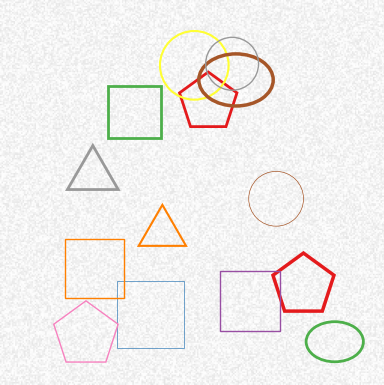[{"shape": "pentagon", "thickness": 2.5, "radius": 0.42, "center": [0.788, 0.259]}, {"shape": "pentagon", "thickness": 2, "radius": 0.39, "center": [0.541, 0.735]}, {"shape": "square", "thickness": 0.5, "radius": 0.44, "center": [0.39, 0.184]}, {"shape": "square", "thickness": 2, "radius": 0.34, "center": [0.349, 0.708]}, {"shape": "oval", "thickness": 2, "radius": 0.37, "center": [0.869, 0.112]}, {"shape": "square", "thickness": 1, "radius": 0.39, "center": [0.65, 0.218]}, {"shape": "square", "thickness": 1, "radius": 0.39, "center": [0.245, 0.302]}, {"shape": "triangle", "thickness": 1.5, "radius": 0.35, "center": [0.422, 0.397]}, {"shape": "circle", "thickness": 1.5, "radius": 0.45, "center": [0.505, 0.83]}, {"shape": "circle", "thickness": 0.5, "radius": 0.36, "center": [0.717, 0.484]}, {"shape": "oval", "thickness": 2.5, "radius": 0.48, "center": [0.613, 0.792]}, {"shape": "pentagon", "thickness": 1, "radius": 0.44, "center": [0.223, 0.131]}, {"shape": "circle", "thickness": 1, "radius": 0.34, "center": [0.603, 0.834]}, {"shape": "triangle", "thickness": 2, "radius": 0.38, "center": [0.241, 0.546]}]